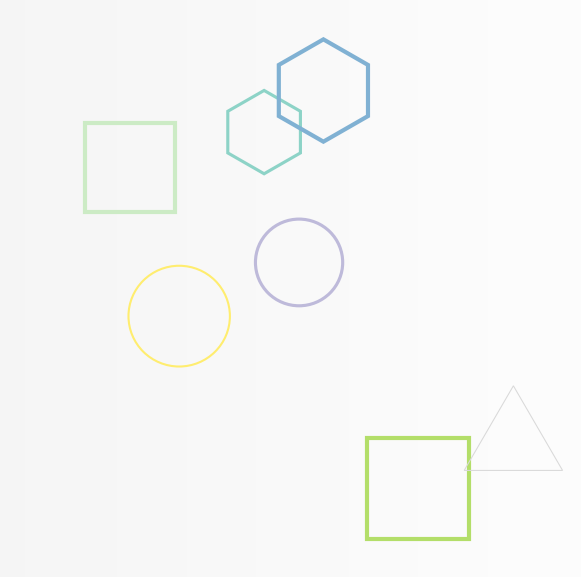[{"shape": "hexagon", "thickness": 1.5, "radius": 0.36, "center": [0.454, 0.77]}, {"shape": "circle", "thickness": 1.5, "radius": 0.38, "center": [0.515, 0.545]}, {"shape": "hexagon", "thickness": 2, "radius": 0.44, "center": [0.556, 0.842]}, {"shape": "square", "thickness": 2, "radius": 0.44, "center": [0.719, 0.153]}, {"shape": "triangle", "thickness": 0.5, "radius": 0.49, "center": [0.883, 0.233]}, {"shape": "square", "thickness": 2, "radius": 0.39, "center": [0.224, 0.709]}, {"shape": "circle", "thickness": 1, "radius": 0.44, "center": [0.308, 0.452]}]